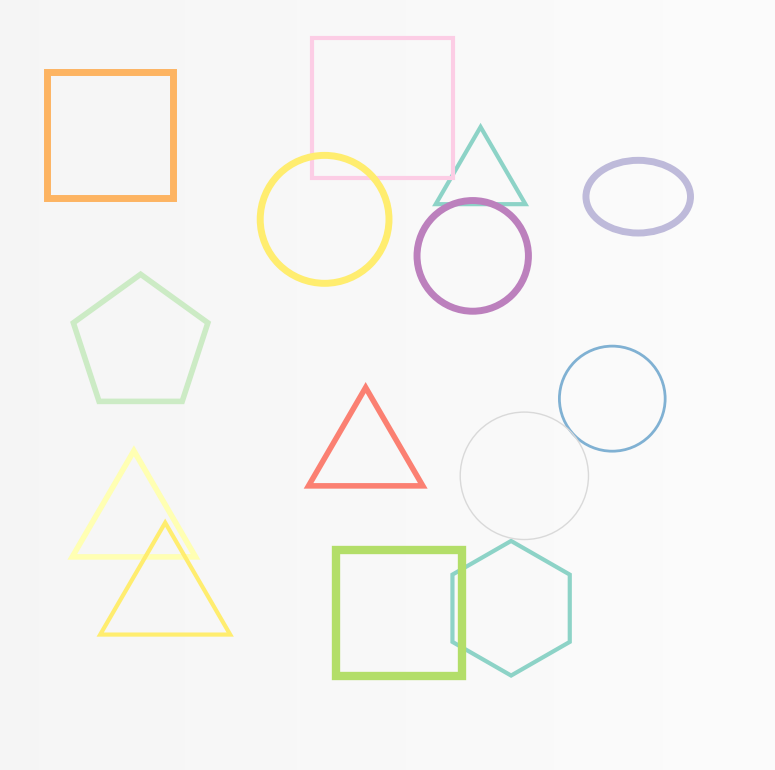[{"shape": "hexagon", "thickness": 1.5, "radius": 0.44, "center": [0.659, 0.21]}, {"shape": "triangle", "thickness": 1.5, "radius": 0.33, "center": [0.62, 0.768]}, {"shape": "triangle", "thickness": 2, "radius": 0.46, "center": [0.173, 0.323]}, {"shape": "oval", "thickness": 2.5, "radius": 0.34, "center": [0.824, 0.745]}, {"shape": "triangle", "thickness": 2, "radius": 0.43, "center": [0.472, 0.412]}, {"shape": "circle", "thickness": 1, "radius": 0.34, "center": [0.79, 0.482]}, {"shape": "square", "thickness": 2.5, "radius": 0.41, "center": [0.142, 0.824]}, {"shape": "square", "thickness": 3, "radius": 0.41, "center": [0.515, 0.204]}, {"shape": "square", "thickness": 1.5, "radius": 0.45, "center": [0.494, 0.859]}, {"shape": "circle", "thickness": 0.5, "radius": 0.41, "center": [0.677, 0.382]}, {"shape": "circle", "thickness": 2.5, "radius": 0.36, "center": [0.61, 0.668]}, {"shape": "pentagon", "thickness": 2, "radius": 0.46, "center": [0.181, 0.553]}, {"shape": "triangle", "thickness": 1.5, "radius": 0.48, "center": [0.213, 0.224]}, {"shape": "circle", "thickness": 2.5, "radius": 0.42, "center": [0.419, 0.715]}]